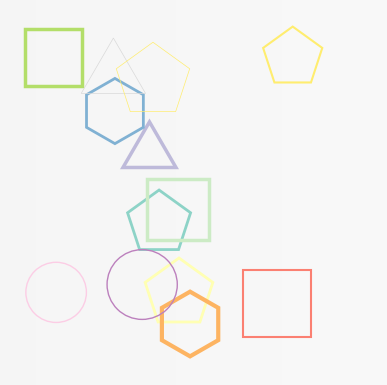[{"shape": "pentagon", "thickness": 2, "radius": 0.43, "center": [0.411, 0.421]}, {"shape": "pentagon", "thickness": 2, "radius": 0.46, "center": [0.462, 0.238]}, {"shape": "triangle", "thickness": 2.5, "radius": 0.39, "center": [0.386, 0.604]}, {"shape": "square", "thickness": 1.5, "radius": 0.44, "center": [0.715, 0.213]}, {"shape": "hexagon", "thickness": 2, "radius": 0.42, "center": [0.297, 0.712]}, {"shape": "hexagon", "thickness": 3, "radius": 0.42, "center": [0.49, 0.158]}, {"shape": "square", "thickness": 2.5, "radius": 0.37, "center": [0.139, 0.851]}, {"shape": "circle", "thickness": 1, "radius": 0.39, "center": [0.145, 0.241]}, {"shape": "triangle", "thickness": 0.5, "radius": 0.48, "center": [0.293, 0.805]}, {"shape": "circle", "thickness": 1, "radius": 0.45, "center": [0.367, 0.261]}, {"shape": "square", "thickness": 2.5, "radius": 0.4, "center": [0.459, 0.455]}, {"shape": "pentagon", "thickness": 0.5, "radius": 0.5, "center": [0.395, 0.791]}, {"shape": "pentagon", "thickness": 1.5, "radius": 0.4, "center": [0.755, 0.851]}]